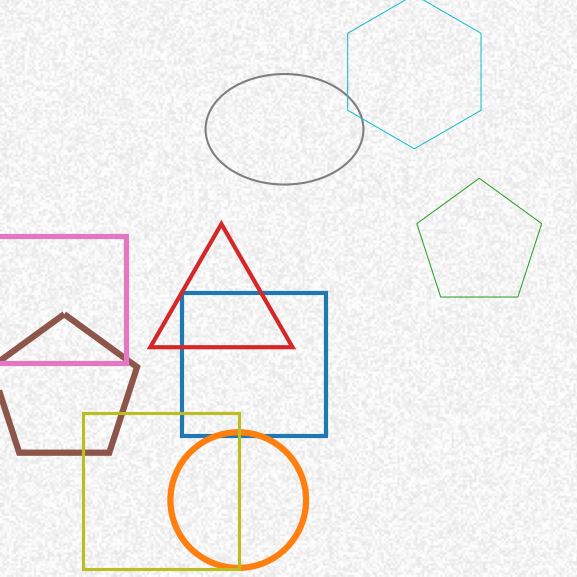[{"shape": "square", "thickness": 2, "radius": 0.62, "center": [0.44, 0.368]}, {"shape": "circle", "thickness": 3, "radius": 0.59, "center": [0.413, 0.133]}, {"shape": "pentagon", "thickness": 0.5, "radius": 0.57, "center": [0.83, 0.577]}, {"shape": "triangle", "thickness": 2, "radius": 0.71, "center": [0.383, 0.469]}, {"shape": "pentagon", "thickness": 3, "radius": 0.66, "center": [0.111, 0.323]}, {"shape": "square", "thickness": 2.5, "radius": 0.55, "center": [0.108, 0.48]}, {"shape": "oval", "thickness": 1, "radius": 0.68, "center": [0.493, 0.775]}, {"shape": "square", "thickness": 1.5, "radius": 0.68, "center": [0.278, 0.149]}, {"shape": "hexagon", "thickness": 0.5, "radius": 0.67, "center": [0.718, 0.875]}]